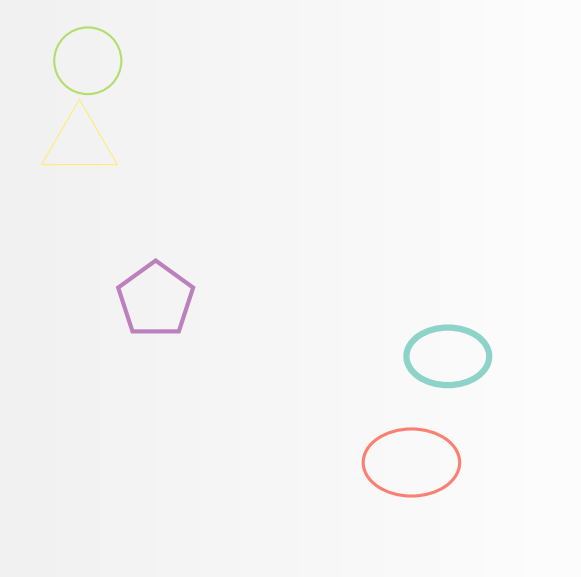[{"shape": "oval", "thickness": 3, "radius": 0.36, "center": [0.77, 0.382]}, {"shape": "oval", "thickness": 1.5, "radius": 0.41, "center": [0.708, 0.198]}, {"shape": "circle", "thickness": 1, "radius": 0.29, "center": [0.151, 0.894]}, {"shape": "pentagon", "thickness": 2, "radius": 0.34, "center": [0.268, 0.48]}, {"shape": "triangle", "thickness": 0.5, "radius": 0.38, "center": [0.137, 0.752]}]